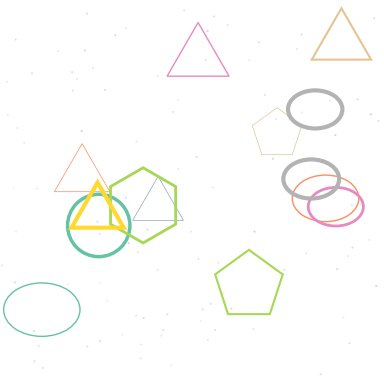[{"shape": "circle", "thickness": 2.5, "radius": 0.4, "center": [0.256, 0.414]}, {"shape": "oval", "thickness": 1, "radius": 0.5, "center": [0.109, 0.196]}, {"shape": "oval", "thickness": 1, "radius": 0.43, "center": [0.846, 0.485]}, {"shape": "triangle", "thickness": 0.5, "radius": 0.42, "center": [0.213, 0.544]}, {"shape": "triangle", "thickness": 0.5, "radius": 0.38, "center": [0.411, 0.466]}, {"shape": "oval", "thickness": 2, "radius": 0.36, "center": [0.872, 0.463]}, {"shape": "triangle", "thickness": 1, "radius": 0.46, "center": [0.515, 0.849]}, {"shape": "hexagon", "thickness": 2, "radius": 0.49, "center": [0.372, 0.467]}, {"shape": "pentagon", "thickness": 1.5, "radius": 0.46, "center": [0.647, 0.259]}, {"shape": "triangle", "thickness": 3, "radius": 0.39, "center": [0.253, 0.448]}, {"shape": "pentagon", "thickness": 0.5, "radius": 0.34, "center": [0.72, 0.653]}, {"shape": "triangle", "thickness": 1.5, "radius": 0.44, "center": [0.887, 0.89]}, {"shape": "oval", "thickness": 3, "radius": 0.35, "center": [0.819, 0.716]}, {"shape": "oval", "thickness": 3, "radius": 0.36, "center": [0.808, 0.535]}]